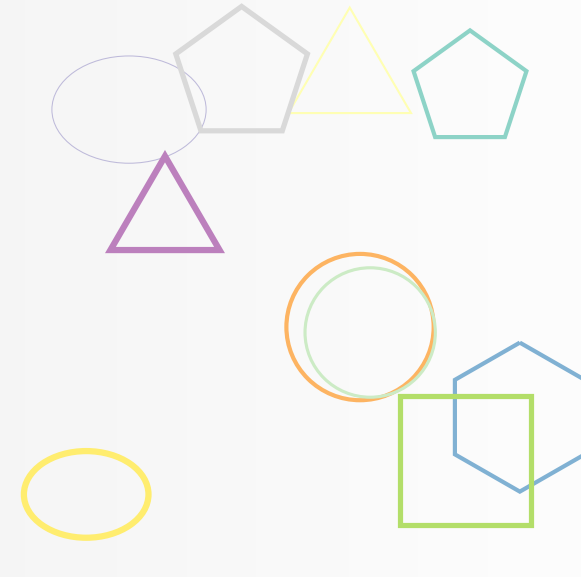[{"shape": "pentagon", "thickness": 2, "radius": 0.51, "center": [0.809, 0.844]}, {"shape": "triangle", "thickness": 1, "radius": 0.61, "center": [0.602, 0.864]}, {"shape": "oval", "thickness": 0.5, "radius": 0.66, "center": [0.222, 0.809]}, {"shape": "hexagon", "thickness": 2, "radius": 0.64, "center": [0.894, 0.277]}, {"shape": "circle", "thickness": 2, "radius": 0.63, "center": [0.619, 0.433]}, {"shape": "square", "thickness": 2.5, "radius": 0.56, "center": [0.8, 0.202]}, {"shape": "pentagon", "thickness": 2.5, "radius": 0.6, "center": [0.416, 0.869]}, {"shape": "triangle", "thickness": 3, "radius": 0.54, "center": [0.284, 0.62]}, {"shape": "circle", "thickness": 1.5, "radius": 0.56, "center": [0.637, 0.423]}, {"shape": "oval", "thickness": 3, "radius": 0.54, "center": [0.148, 0.143]}]